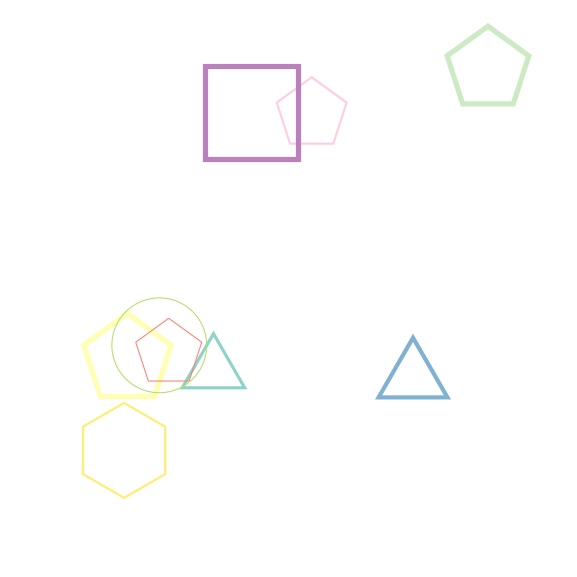[{"shape": "triangle", "thickness": 1.5, "radius": 0.31, "center": [0.37, 0.359]}, {"shape": "pentagon", "thickness": 2.5, "radius": 0.4, "center": [0.221, 0.377]}, {"shape": "pentagon", "thickness": 0.5, "radius": 0.3, "center": [0.292, 0.388]}, {"shape": "triangle", "thickness": 2, "radius": 0.34, "center": [0.715, 0.345]}, {"shape": "circle", "thickness": 0.5, "radius": 0.41, "center": [0.276, 0.401]}, {"shape": "pentagon", "thickness": 1, "radius": 0.32, "center": [0.54, 0.802]}, {"shape": "square", "thickness": 2.5, "radius": 0.4, "center": [0.436, 0.805]}, {"shape": "pentagon", "thickness": 2.5, "radius": 0.37, "center": [0.845, 0.879]}, {"shape": "hexagon", "thickness": 1, "radius": 0.41, "center": [0.215, 0.219]}]